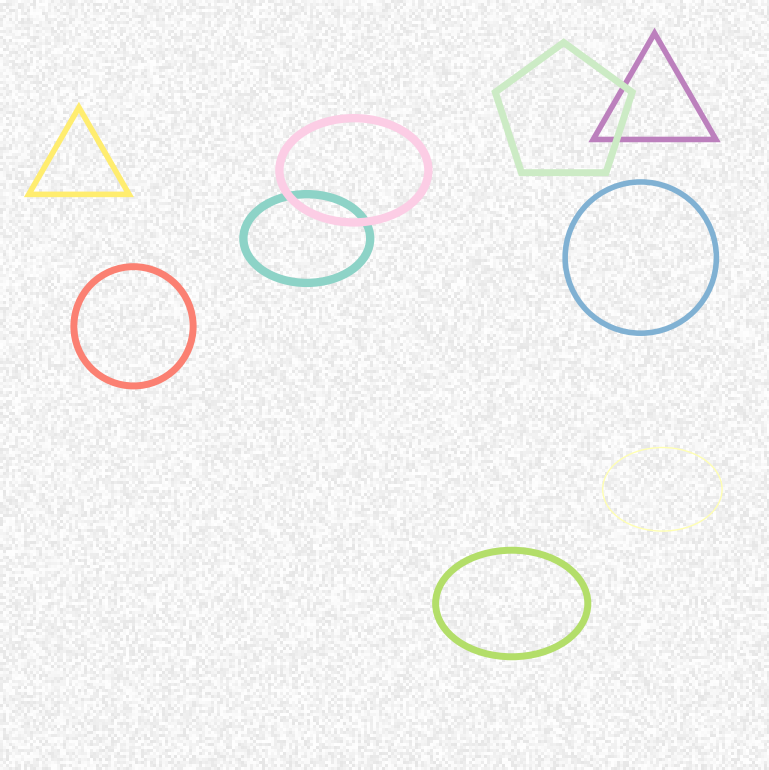[{"shape": "oval", "thickness": 3, "radius": 0.41, "center": [0.398, 0.69]}, {"shape": "oval", "thickness": 0.5, "radius": 0.39, "center": [0.86, 0.365]}, {"shape": "circle", "thickness": 2.5, "radius": 0.39, "center": [0.173, 0.576]}, {"shape": "circle", "thickness": 2, "radius": 0.49, "center": [0.832, 0.665]}, {"shape": "oval", "thickness": 2.5, "radius": 0.49, "center": [0.665, 0.216]}, {"shape": "oval", "thickness": 3, "radius": 0.48, "center": [0.46, 0.779]}, {"shape": "triangle", "thickness": 2, "radius": 0.46, "center": [0.85, 0.865]}, {"shape": "pentagon", "thickness": 2.5, "radius": 0.47, "center": [0.732, 0.851]}, {"shape": "triangle", "thickness": 2, "radius": 0.38, "center": [0.102, 0.785]}]